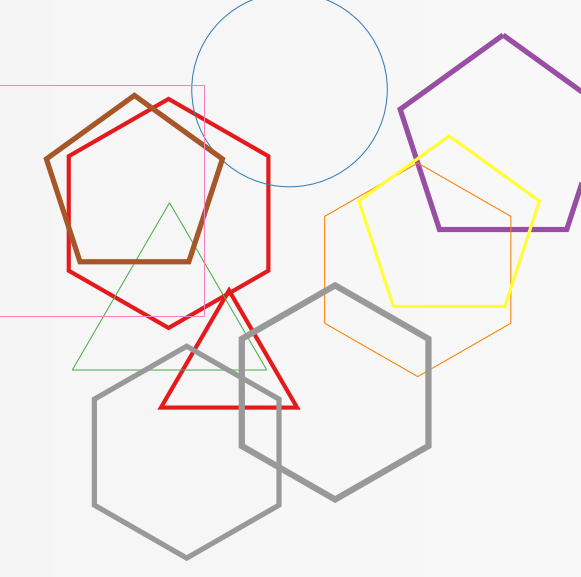[{"shape": "triangle", "thickness": 2, "radius": 0.68, "center": [0.394, 0.361]}, {"shape": "hexagon", "thickness": 2, "radius": 0.99, "center": [0.29, 0.63]}, {"shape": "circle", "thickness": 0.5, "radius": 0.84, "center": [0.498, 0.844]}, {"shape": "triangle", "thickness": 0.5, "radius": 0.97, "center": [0.292, 0.455]}, {"shape": "pentagon", "thickness": 2.5, "radius": 0.93, "center": [0.866, 0.752]}, {"shape": "hexagon", "thickness": 0.5, "radius": 0.92, "center": [0.719, 0.532]}, {"shape": "pentagon", "thickness": 1.5, "radius": 0.82, "center": [0.773, 0.601]}, {"shape": "pentagon", "thickness": 2.5, "radius": 0.8, "center": [0.231, 0.675]}, {"shape": "square", "thickness": 0.5, "radius": 1.0, "center": [0.151, 0.653]}, {"shape": "hexagon", "thickness": 2.5, "radius": 0.92, "center": [0.321, 0.216]}, {"shape": "hexagon", "thickness": 3, "radius": 0.93, "center": [0.577, 0.32]}]